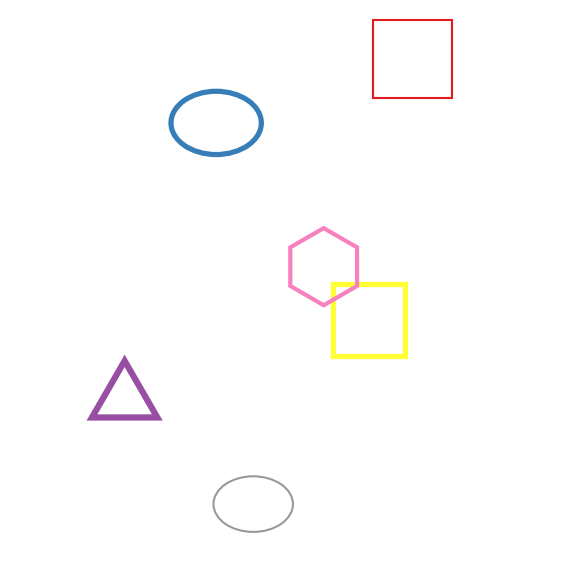[{"shape": "square", "thickness": 1, "radius": 0.34, "center": [0.714, 0.897]}, {"shape": "oval", "thickness": 2.5, "radius": 0.39, "center": [0.374, 0.786]}, {"shape": "triangle", "thickness": 3, "radius": 0.33, "center": [0.216, 0.309]}, {"shape": "square", "thickness": 2.5, "radius": 0.31, "center": [0.639, 0.446]}, {"shape": "hexagon", "thickness": 2, "radius": 0.33, "center": [0.56, 0.537]}, {"shape": "oval", "thickness": 1, "radius": 0.34, "center": [0.438, 0.126]}]